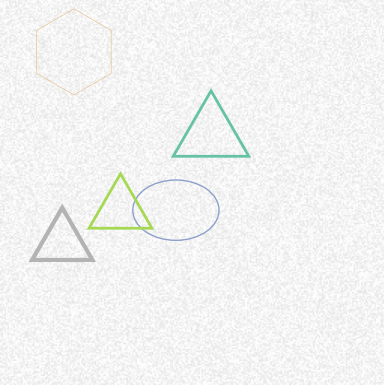[{"shape": "triangle", "thickness": 2, "radius": 0.57, "center": [0.548, 0.651]}, {"shape": "oval", "thickness": 1, "radius": 0.56, "center": [0.457, 0.454]}, {"shape": "triangle", "thickness": 2, "radius": 0.47, "center": [0.313, 0.454]}, {"shape": "hexagon", "thickness": 0.5, "radius": 0.56, "center": [0.192, 0.865]}, {"shape": "triangle", "thickness": 3, "radius": 0.45, "center": [0.162, 0.37]}]